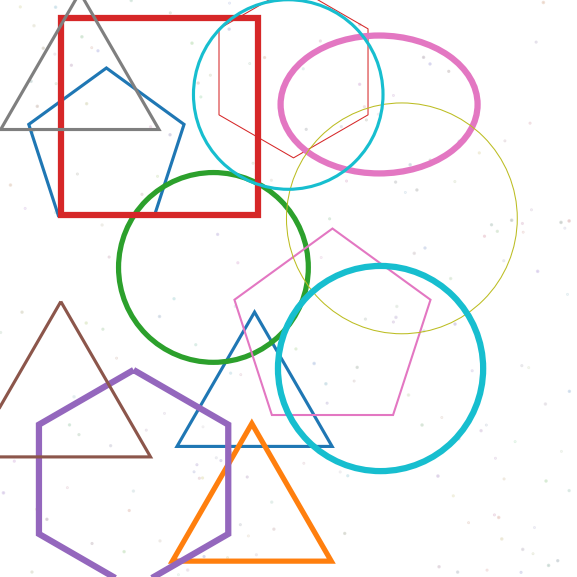[{"shape": "pentagon", "thickness": 1.5, "radius": 0.71, "center": [0.184, 0.74]}, {"shape": "triangle", "thickness": 1.5, "radius": 0.78, "center": [0.441, 0.304]}, {"shape": "triangle", "thickness": 2.5, "radius": 0.79, "center": [0.436, 0.107]}, {"shape": "circle", "thickness": 2.5, "radius": 0.82, "center": [0.37, 0.536]}, {"shape": "square", "thickness": 3, "radius": 0.85, "center": [0.276, 0.797]}, {"shape": "hexagon", "thickness": 0.5, "radius": 0.74, "center": [0.508, 0.875]}, {"shape": "hexagon", "thickness": 3, "radius": 0.95, "center": [0.231, 0.169]}, {"shape": "triangle", "thickness": 1.5, "radius": 0.9, "center": [0.105, 0.298]}, {"shape": "oval", "thickness": 3, "radius": 0.85, "center": [0.656, 0.818]}, {"shape": "pentagon", "thickness": 1, "radius": 0.89, "center": [0.576, 0.425]}, {"shape": "triangle", "thickness": 1.5, "radius": 0.79, "center": [0.138, 0.854]}, {"shape": "circle", "thickness": 0.5, "radius": 1.0, "center": [0.696, 0.621]}, {"shape": "circle", "thickness": 1.5, "radius": 0.82, "center": [0.499, 0.835]}, {"shape": "circle", "thickness": 3, "radius": 0.89, "center": [0.659, 0.361]}]